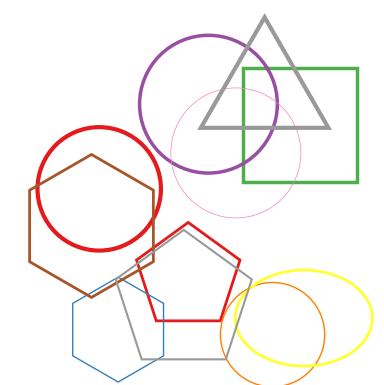[{"shape": "circle", "thickness": 3, "radius": 0.8, "center": [0.258, 0.509]}, {"shape": "pentagon", "thickness": 2, "radius": 0.71, "center": [0.489, 0.281]}, {"shape": "hexagon", "thickness": 1, "radius": 0.68, "center": [0.307, 0.144]}, {"shape": "square", "thickness": 2.5, "radius": 0.74, "center": [0.78, 0.675]}, {"shape": "circle", "thickness": 2.5, "radius": 0.89, "center": [0.541, 0.729]}, {"shape": "circle", "thickness": 1, "radius": 0.68, "center": [0.708, 0.131]}, {"shape": "oval", "thickness": 2, "radius": 0.89, "center": [0.789, 0.174]}, {"shape": "hexagon", "thickness": 2, "radius": 0.93, "center": [0.238, 0.413]}, {"shape": "circle", "thickness": 0.5, "radius": 0.84, "center": [0.613, 0.603]}, {"shape": "pentagon", "thickness": 1.5, "radius": 0.93, "center": [0.477, 0.217]}, {"shape": "triangle", "thickness": 3, "radius": 0.96, "center": [0.687, 0.764]}]